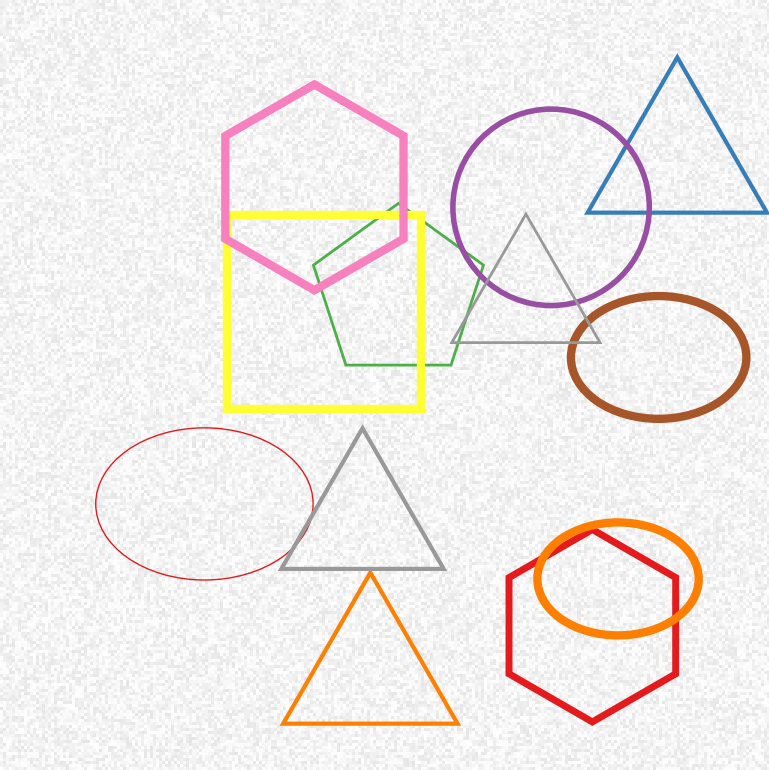[{"shape": "hexagon", "thickness": 2.5, "radius": 0.62, "center": [0.769, 0.187]}, {"shape": "oval", "thickness": 0.5, "radius": 0.71, "center": [0.265, 0.346]}, {"shape": "triangle", "thickness": 1.5, "radius": 0.67, "center": [0.88, 0.791]}, {"shape": "pentagon", "thickness": 1, "radius": 0.58, "center": [0.517, 0.62]}, {"shape": "circle", "thickness": 2, "radius": 0.64, "center": [0.716, 0.731]}, {"shape": "triangle", "thickness": 1.5, "radius": 0.65, "center": [0.481, 0.126]}, {"shape": "oval", "thickness": 3, "radius": 0.52, "center": [0.803, 0.248]}, {"shape": "square", "thickness": 3, "radius": 0.63, "center": [0.42, 0.595]}, {"shape": "oval", "thickness": 3, "radius": 0.57, "center": [0.855, 0.536]}, {"shape": "hexagon", "thickness": 3, "radius": 0.67, "center": [0.408, 0.757]}, {"shape": "triangle", "thickness": 1.5, "radius": 0.61, "center": [0.471, 0.322]}, {"shape": "triangle", "thickness": 1, "radius": 0.56, "center": [0.683, 0.611]}]